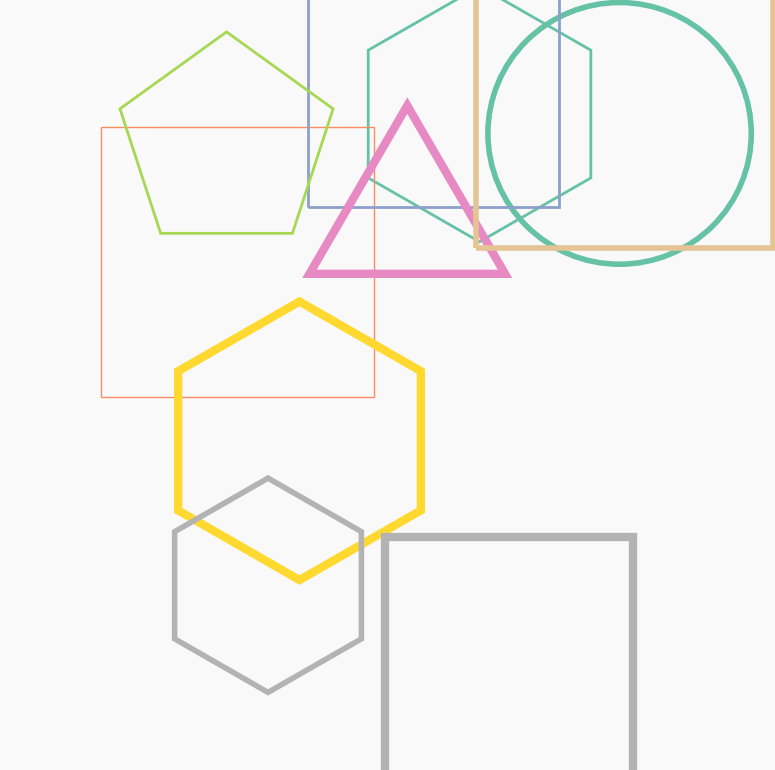[{"shape": "circle", "thickness": 2, "radius": 0.85, "center": [0.799, 0.827]}, {"shape": "hexagon", "thickness": 1, "radius": 0.83, "center": [0.619, 0.852]}, {"shape": "square", "thickness": 0.5, "radius": 0.88, "center": [0.306, 0.66]}, {"shape": "square", "thickness": 1, "radius": 0.81, "center": [0.56, 0.893]}, {"shape": "triangle", "thickness": 3, "radius": 0.73, "center": [0.525, 0.717]}, {"shape": "pentagon", "thickness": 1, "radius": 0.72, "center": [0.292, 0.814]}, {"shape": "hexagon", "thickness": 3, "radius": 0.9, "center": [0.386, 0.428]}, {"shape": "square", "thickness": 2, "radius": 0.96, "center": [0.806, 0.87]}, {"shape": "square", "thickness": 3, "radius": 0.8, "center": [0.657, 0.143]}, {"shape": "hexagon", "thickness": 2, "radius": 0.7, "center": [0.346, 0.24]}]